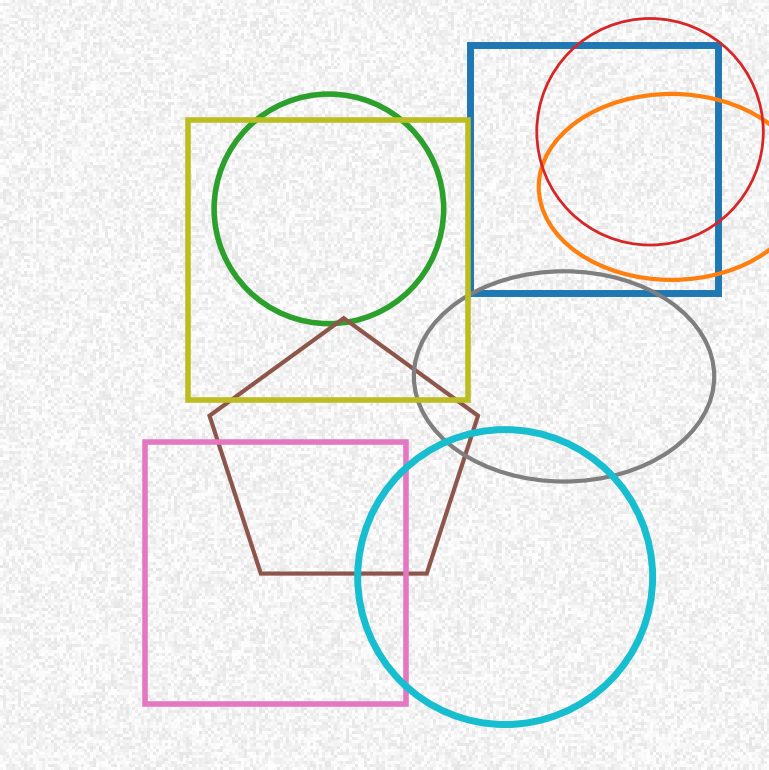[{"shape": "square", "thickness": 2.5, "radius": 0.81, "center": [0.771, 0.781]}, {"shape": "oval", "thickness": 1.5, "radius": 0.86, "center": [0.872, 0.757]}, {"shape": "circle", "thickness": 2, "radius": 0.75, "center": [0.427, 0.729]}, {"shape": "circle", "thickness": 1, "radius": 0.74, "center": [0.844, 0.829]}, {"shape": "pentagon", "thickness": 1.5, "radius": 0.92, "center": [0.446, 0.403]}, {"shape": "square", "thickness": 2, "radius": 0.85, "center": [0.357, 0.256]}, {"shape": "oval", "thickness": 1.5, "radius": 0.98, "center": [0.733, 0.511]}, {"shape": "square", "thickness": 2, "radius": 0.91, "center": [0.426, 0.662]}, {"shape": "circle", "thickness": 2.5, "radius": 0.96, "center": [0.656, 0.251]}]